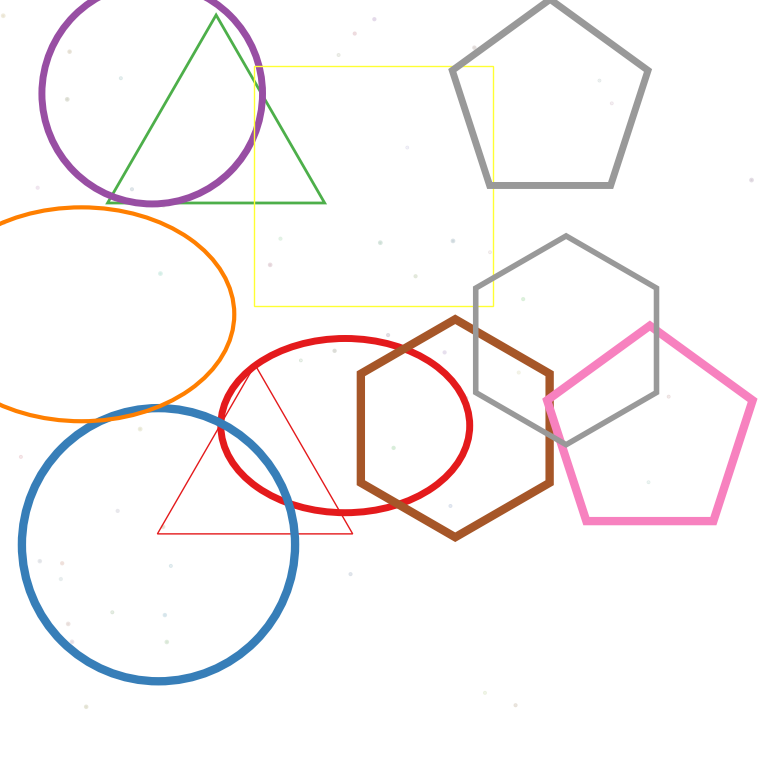[{"shape": "triangle", "thickness": 0.5, "radius": 0.73, "center": [0.331, 0.38]}, {"shape": "oval", "thickness": 2.5, "radius": 0.81, "center": [0.448, 0.447]}, {"shape": "circle", "thickness": 3, "radius": 0.89, "center": [0.206, 0.293]}, {"shape": "triangle", "thickness": 1, "radius": 0.81, "center": [0.281, 0.818]}, {"shape": "circle", "thickness": 2.5, "radius": 0.72, "center": [0.198, 0.878]}, {"shape": "oval", "thickness": 1.5, "radius": 0.99, "center": [0.106, 0.592]}, {"shape": "square", "thickness": 0.5, "radius": 0.78, "center": [0.485, 0.758]}, {"shape": "hexagon", "thickness": 3, "radius": 0.71, "center": [0.591, 0.444]}, {"shape": "pentagon", "thickness": 3, "radius": 0.7, "center": [0.844, 0.437]}, {"shape": "hexagon", "thickness": 2, "radius": 0.68, "center": [0.735, 0.558]}, {"shape": "pentagon", "thickness": 2.5, "radius": 0.67, "center": [0.714, 0.867]}]